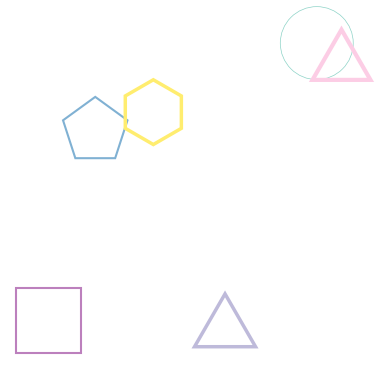[{"shape": "circle", "thickness": 0.5, "radius": 0.47, "center": [0.823, 0.888]}, {"shape": "triangle", "thickness": 2.5, "radius": 0.46, "center": [0.584, 0.145]}, {"shape": "pentagon", "thickness": 1.5, "radius": 0.44, "center": [0.247, 0.66]}, {"shape": "triangle", "thickness": 3, "radius": 0.43, "center": [0.887, 0.836]}, {"shape": "square", "thickness": 1.5, "radius": 0.42, "center": [0.126, 0.167]}, {"shape": "hexagon", "thickness": 2.5, "radius": 0.42, "center": [0.398, 0.709]}]